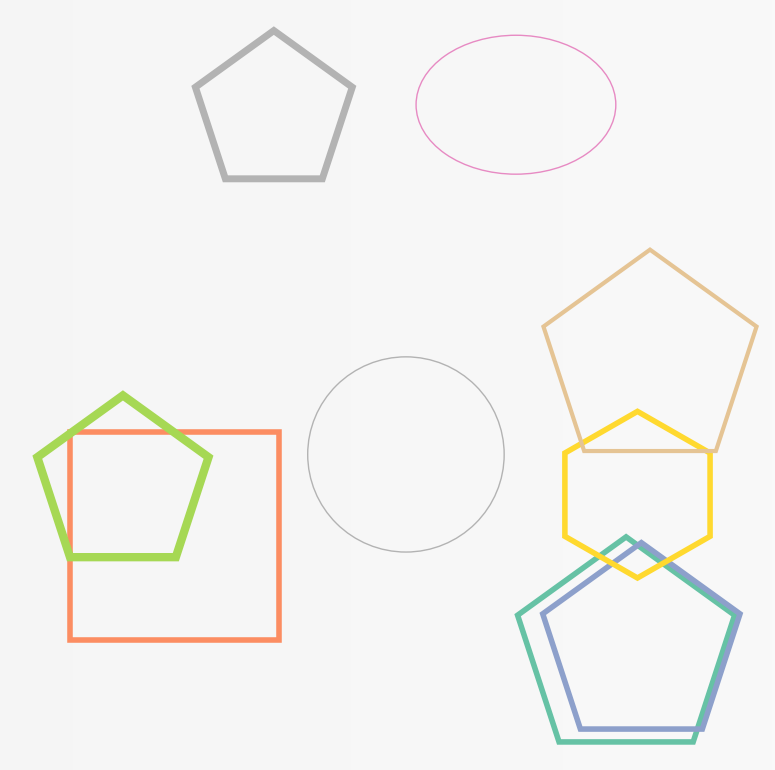[{"shape": "pentagon", "thickness": 2, "radius": 0.74, "center": [0.808, 0.156]}, {"shape": "square", "thickness": 2, "radius": 0.67, "center": [0.225, 0.304]}, {"shape": "pentagon", "thickness": 2, "radius": 0.67, "center": [0.828, 0.161]}, {"shape": "oval", "thickness": 0.5, "radius": 0.64, "center": [0.666, 0.864]}, {"shape": "pentagon", "thickness": 3, "radius": 0.58, "center": [0.159, 0.37]}, {"shape": "hexagon", "thickness": 2, "radius": 0.54, "center": [0.823, 0.358]}, {"shape": "pentagon", "thickness": 1.5, "radius": 0.72, "center": [0.839, 0.531]}, {"shape": "pentagon", "thickness": 2.5, "radius": 0.53, "center": [0.353, 0.854]}, {"shape": "circle", "thickness": 0.5, "radius": 0.63, "center": [0.524, 0.41]}]